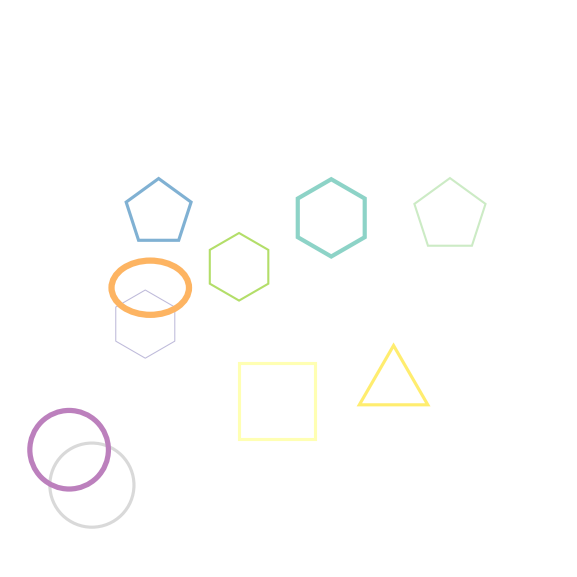[{"shape": "hexagon", "thickness": 2, "radius": 0.33, "center": [0.574, 0.622]}, {"shape": "square", "thickness": 1.5, "radius": 0.33, "center": [0.48, 0.305]}, {"shape": "hexagon", "thickness": 0.5, "radius": 0.3, "center": [0.252, 0.438]}, {"shape": "pentagon", "thickness": 1.5, "radius": 0.3, "center": [0.275, 0.631]}, {"shape": "oval", "thickness": 3, "radius": 0.34, "center": [0.26, 0.501]}, {"shape": "hexagon", "thickness": 1, "radius": 0.29, "center": [0.414, 0.537]}, {"shape": "circle", "thickness": 1.5, "radius": 0.36, "center": [0.159, 0.159]}, {"shape": "circle", "thickness": 2.5, "radius": 0.34, "center": [0.12, 0.22]}, {"shape": "pentagon", "thickness": 1, "radius": 0.32, "center": [0.779, 0.626]}, {"shape": "triangle", "thickness": 1.5, "radius": 0.34, "center": [0.681, 0.332]}]